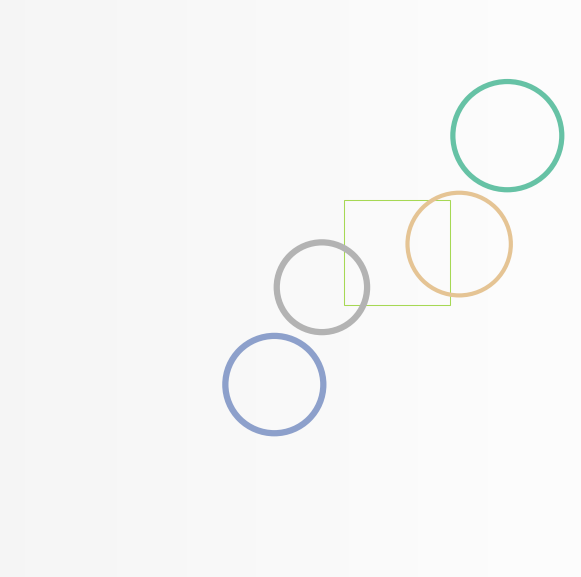[{"shape": "circle", "thickness": 2.5, "radius": 0.47, "center": [0.873, 0.764]}, {"shape": "circle", "thickness": 3, "radius": 0.42, "center": [0.472, 0.333]}, {"shape": "square", "thickness": 0.5, "radius": 0.45, "center": [0.683, 0.563]}, {"shape": "circle", "thickness": 2, "radius": 0.44, "center": [0.79, 0.576]}, {"shape": "circle", "thickness": 3, "radius": 0.39, "center": [0.554, 0.502]}]